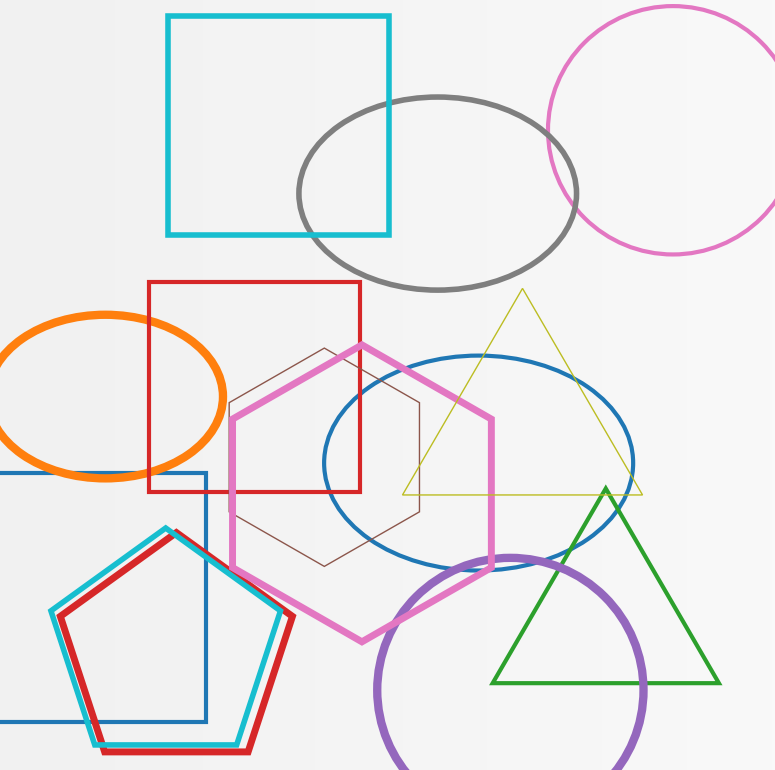[{"shape": "square", "thickness": 1.5, "radius": 0.81, "center": [0.104, 0.224]}, {"shape": "oval", "thickness": 1.5, "radius": 1.0, "center": [0.618, 0.399]}, {"shape": "oval", "thickness": 3, "radius": 0.76, "center": [0.136, 0.485]}, {"shape": "triangle", "thickness": 1.5, "radius": 0.84, "center": [0.782, 0.197]}, {"shape": "square", "thickness": 1.5, "radius": 0.68, "center": [0.328, 0.497]}, {"shape": "pentagon", "thickness": 2.5, "radius": 0.79, "center": [0.228, 0.151]}, {"shape": "circle", "thickness": 3, "radius": 0.86, "center": [0.659, 0.104]}, {"shape": "hexagon", "thickness": 0.5, "radius": 0.71, "center": [0.418, 0.406]}, {"shape": "circle", "thickness": 1.5, "radius": 0.81, "center": [0.868, 0.831]}, {"shape": "hexagon", "thickness": 2.5, "radius": 0.96, "center": [0.467, 0.359]}, {"shape": "oval", "thickness": 2, "radius": 0.9, "center": [0.565, 0.749]}, {"shape": "triangle", "thickness": 0.5, "radius": 0.89, "center": [0.674, 0.447]}, {"shape": "pentagon", "thickness": 2, "radius": 0.78, "center": [0.214, 0.159]}, {"shape": "square", "thickness": 2, "radius": 0.71, "center": [0.359, 0.837]}]